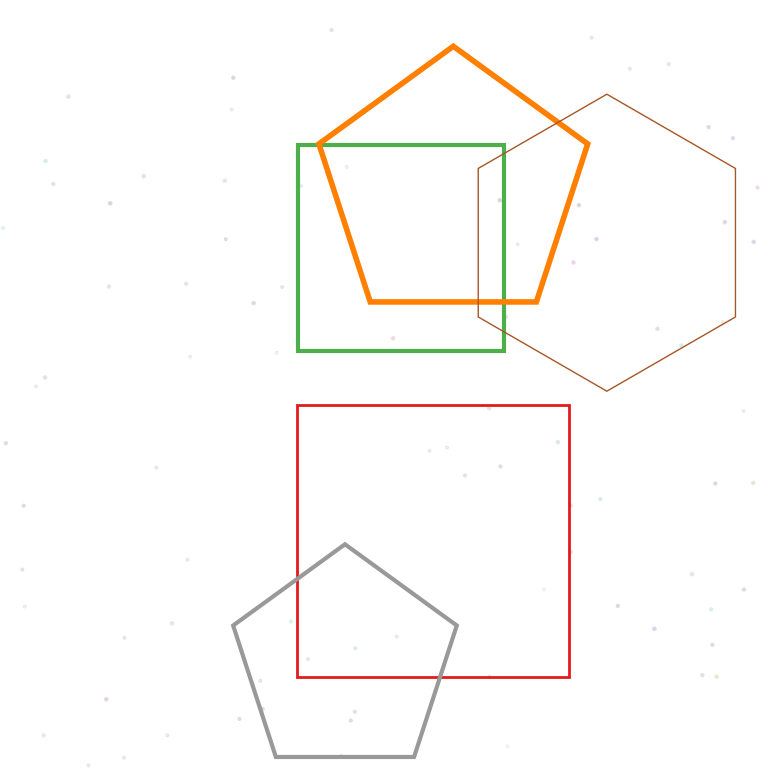[{"shape": "square", "thickness": 1, "radius": 0.88, "center": [0.563, 0.297]}, {"shape": "square", "thickness": 1.5, "radius": 0.67, "center": [0.521, 0.678]}, {"shape": "pentagon", "thickness": 2, "radius": 0.92, "center": [0.589, 0.756]}, {"shape": "hexagon", "thickness": 0.5, "radius": 0.96, "center": [0.788, 0.685]}, {"shape": "pentagon", "thickness": 1.5, "radius": 0.76, "center": [0.448, 0.14]}]